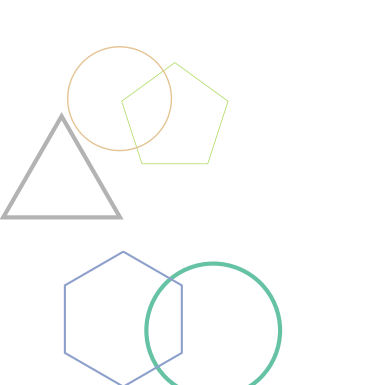[{"shape": "circle", "thickness": 3, "radius": 0.87, "center": [0.554, 0.142]}, {"shape": "hexagon", "thickness": 1.5, "radius": 0.88, "center": [0.32, 0.171]}, {"shape": "pentagon", "thickness": 0.5, "radius": 0.73, "center": [0.454, 0.692]}, {"shape": "circle", "thickness": 1, "radius": 0.67, "center": [0.311, 0.744]}, {"shape": "triangle", "thickness": 3, "radius": 0.88, "center": [0.16, 0.523]}]